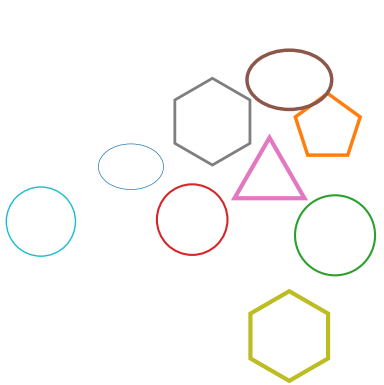[{"shape": "oval", "thickness": 0.5, "radius": 0.42, "center": [0.34, 0.567]}, {"shape": "pentagon", "thickness": 2.5, "radius": 0.44, "center": [0.851, 0.669]}, {"shape": "circle", "thickness": 1.5, "radius": 0.52, "center": [0.87, 0.389]}, {"shape": "circle", "thickness": 1.5, "radius": 0.46, "center": [0.499, 0.43]}, {"shape": "oval", "thickness": 2.5, "radius": 0.55, "center": [0.752, 0.793]}, {"shape": "triangle", "thickness": 3, "radius": 0.52, "center": [0.7, 0.538]}, {"shape": "hexagon", "thickness": 2, "radius": 0.56, "center": [0.552, 0.684]}, {"shape": "hexagon", "thickness": 3, "radius": 0.58, "center": [0.751, 0.127]}, {"shape": "circle", "thickness": 1, "radius": 0.45, "center": [0.106, 0.424]}]